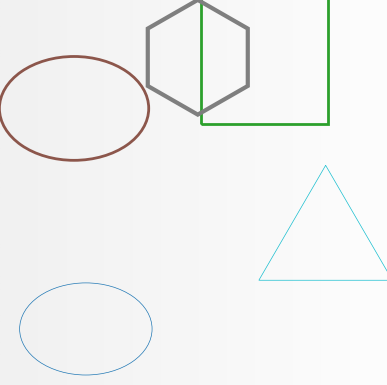[{"shape": "oval", "thickness": 0.5, "radius": 0.85, "center": [0.222, 0.146]}, {"shape": "square", "thickness": 2, "radius": 0.82, "center": [0.683, 0.842]}, {"shape": "oval", "thickness": 2, "radius": 0.96, "center": [0.191, 0.718]}, {"shape": "hexagon", "thickness": 3, "radius": 0.74, "center": [0.51, 0.851]}, {"shape": "triangle", "thickness": 0.5, "radius": 0.99, "center": [0.84, 0.372]}]